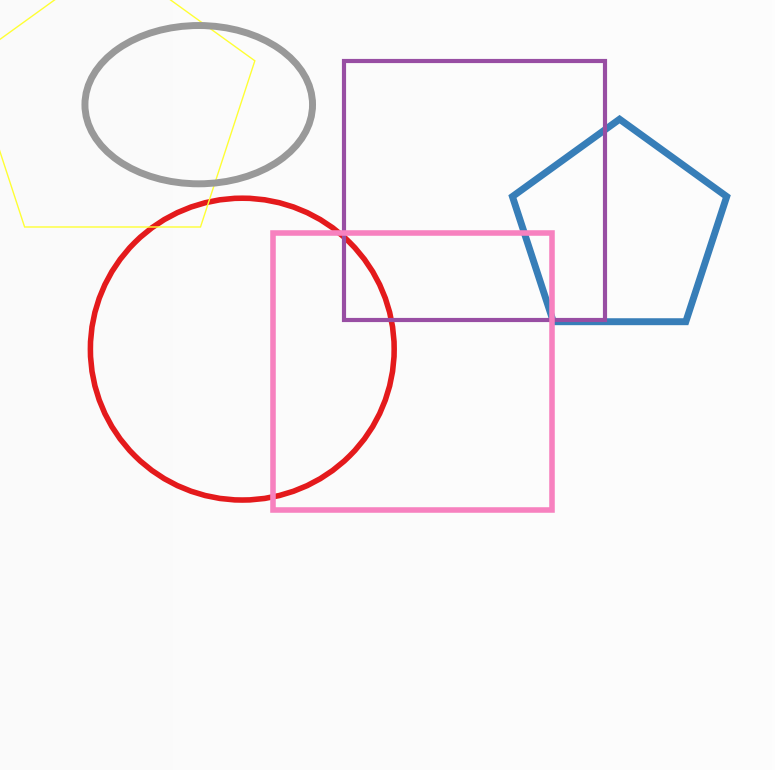[{"shape": "circle", "thickness": 2, "radius": 0.98, "center": [0.313, 0.547]}, {"shape": "pentagon", "thickness": 2.5, "radius": 0.73, "center": [0.799, 0.7]}, {"shape": "square", "thickness": 1.5, "radius": 0.84, "center": [0.613, 0.753]}, {"shape": "pentagon", "thickness": 0.5, "radius": 0.97, "center": [0.145, 0.861]}, {"shape": "square", "thickness": 2, "radius": 0.9, "center": [0.533, 0.517]}, {"shape": "oval", "thickness": 2.5, "radius": 0.73, "center": [0.256, 0.864]}]